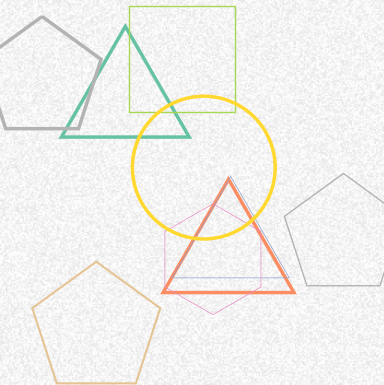[{"shape": "triangle", "thickness": 2.5, "radius": 0.96, "center": [0.326, 0.74]}, {"shape": "triangle", "thickness": 2.5, "radius": 0.98, "center": [0.594, 0.338]}, {"shape": "triangle", "thickness": 0.5, "radius": 0.88, "center": [0.599, 0.366]}, {"shape": "hexagon", "thickness": 0.5, "radius": 0.72, "center": [0.553, 0.327]}, {"shape": "square", "thickness": 1, "radius": 0.69, "center": [0.474, 0.847]}, {"shape": "circle", "thickness": 2.5, "radius": 0.93, "center": [0.529, 0.565]}, {"shape": "pentagon", "thickness": 1.5, "radius": 0.87, "center": [0.25, 0.146]}, {"shape": "pentagon", "thickness": 2.5, "radius": 0.81, "center": [0.109, 0.796]}, {"shape": "pentagon", "thickness": 1, "radius": 0.81, "center": [0.892, 0.388]}]